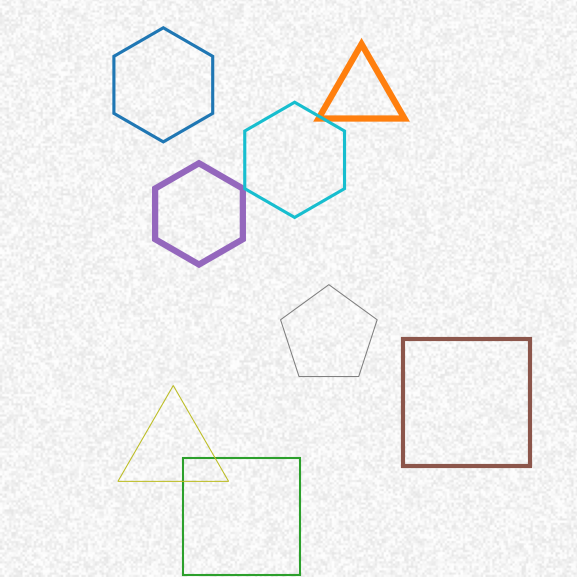[{"shape": "hexagon", "thickness": 1.5, "radius": 0.49, "center": [0.283, 0.852]}, {"shape": "triangle", "thickness": 3, "radius": 0.43, "center": [0.626, 0.837]}, {"shape": "square", "thickness": 1, "radius": 0.51, "center": [0.418, 0.104]}, {"shape": "hexagon", "thickness": 3, "radius": 0.44, "center": [0.345, 0.629]}, {"shape": "square", "thickness": 2, "radius": 0.55, "center": [0.808, 0.302]}, {"shape": "pentagon", "thickness": 0.5, "radius": 0.44, "center": [0.569, 0.418]}, {"shape": "triangle", "thickness": 0.5, "radius": 0.55, "center": [0.3, 0.221]}, {"shape": "hexagon", "thickness": 1.5, "radius": 0.5, "center": [0.51, 0.722]}]